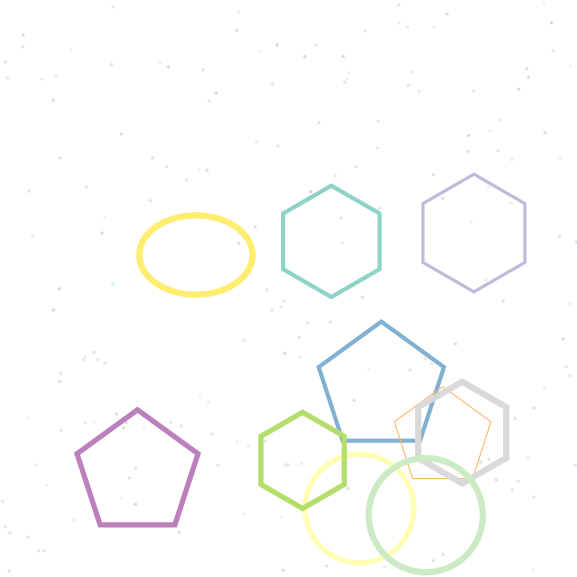[{"shape": "hexagon", "thickness": 2, "radius": 0.48, "center": [0.574, 0.581]}, {"shape": "circle", "thickness": 2.5, "radius": 0.47, "center": [0.623, 0.118]}, {"shape": "hexagon", "thickness": 1.5, "radius": 0.51, "center": [0.821, 0.596]}, {"shape": "pentagon", "thickness": 2, "radius": 0.57, "center": [0.66, 0.328]}, {"shape": "pentagon", "thickness": 0.5, "radius": 0.44, "center": [0.766, 0.242]}, {"shape": "hexagon", "thickness": 2.5, "radius": 0.42, "center": [0.524, 0.202]}, {"shape": "hexagon", "thickness": 3, "radius": 0.44, "center": [0.8, 0.25]}, {"shape": "pentagon", "thickness": 2.5, "radius": 0.55, "center": [0.238, 0.179]}, {"shape": "circle", "thickness": 3, "radius": 0.49, "center": [0.737, 0.107]}, {"shape": "oval", "thickness": 3, "radius": 0.49, "center": [0.339, 0.558]}]